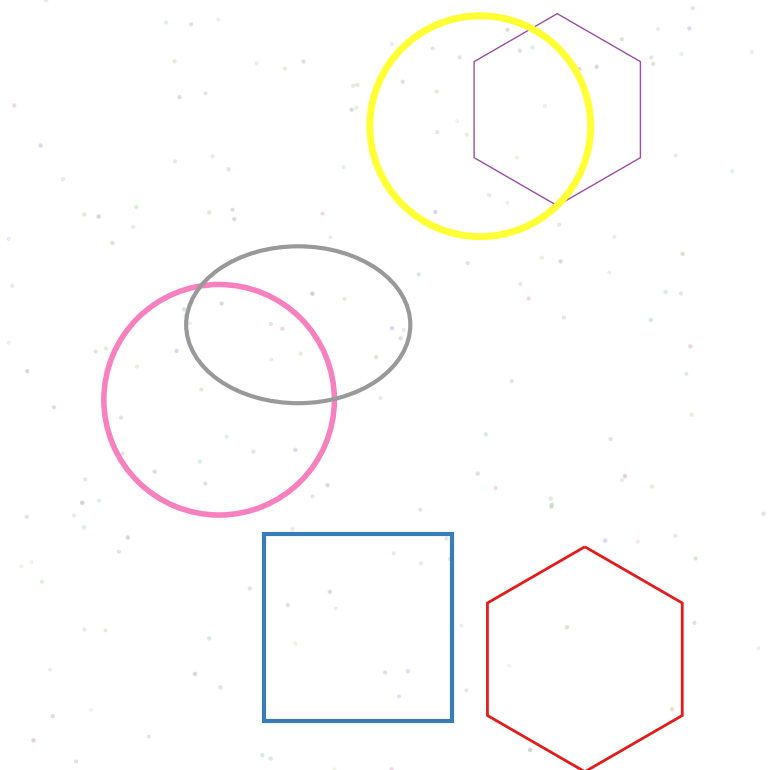[{"shape": "hexagon", "thickness": 1, "radius": 0.73, "center": [0.76, 0.144]}, {"shape": "square", "thickness": 1.5, "radius": 0.61, "center": [0.465, 0.185]}, {"shape": "hexagon", "thickness": 0.5, "radius": 0.62, "center": [0.724, 0.858]}, {"shape": "circle", "thickness": 2.5, "radius": 0.72, "center": [0.624, 0.836]}, {"shape": "circle", "thickness": 2, "radius": 0.75, "center": [0.285, 0.481]}, {"shape": "oval", "thickness": 1.5, "radius": 0.73, "center": [0.387, 0.578]}]